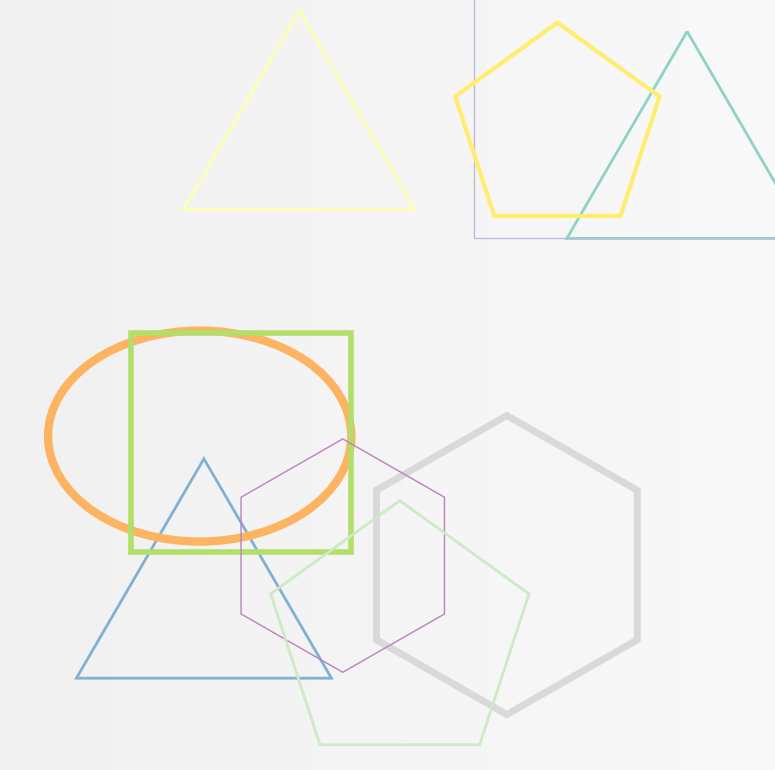[{"shape": "triangle", "thickness": 1, "radius": 0.9, "center": [0.887, 0.78]}, {"shape": "triangle", "thickness": 1, "radius": 0.86, "center": [0.386, 0.814]}, {"shape": "square", "thickness": 0.5, "radius": 0.99, "center": [0.81, 0.889]}, {"shape": "triangle", "thickness": 1, "radius": 0.95, "center": [0.263, 0.214]}, {"shape": "oval", "thickness": 3, "radius": 0.98, "center": [0.258, 0.434]}, {"shape": "square", "thickness": 2, "radius": 0.71, "center": [0.311, 0.426]}, {"shape": "hexagon", "thickness": 2.5, "radius": 0.97, "center": [0.654, 0.266]}, {"shape": "hexagon", "thickness": 0.5, "radius": 0.76, "center": [0.442, 0.278]}, {"shape": "pentagon", "thickness": 1, "radius": 0.88, "center": [0.516, 0.175]}, {"shape": "pentagon", "thickness": 1.5, "radius": 0.69, "center": [0.719, 0.832]}]